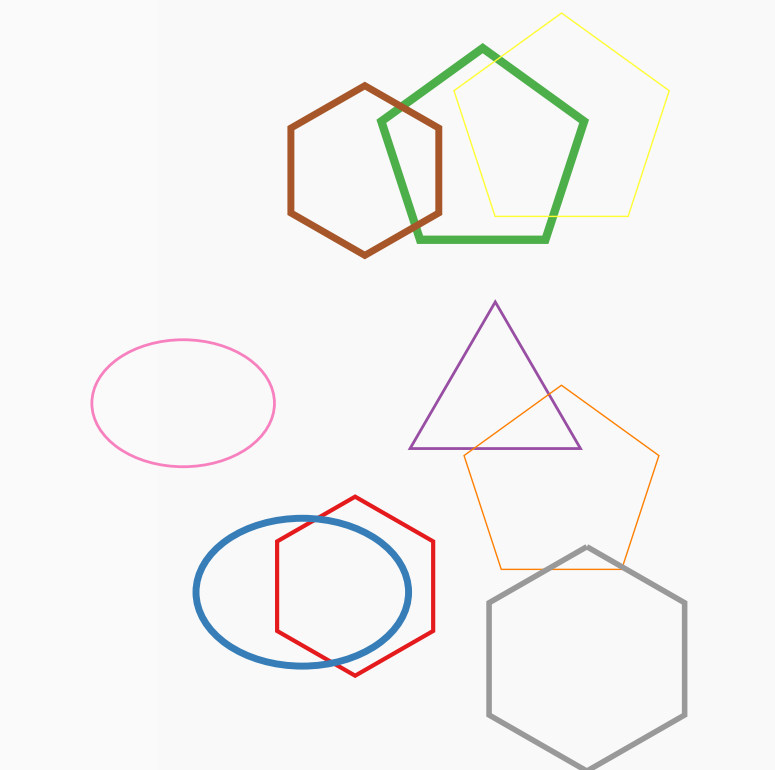[{"shape": "hexagon", "thickness": 1.5, "radius": 0.58, "center": [0.458, 0.239]}, {"shape": "oval", "thickness": 2.5, "radius": 0.69, "center": [0.39, 0.231]}, {"shape": "pentagon", "thickness": 3, "radius": 0.69, "center": [0.623, 0.8]}, {"shape": "triangle", "thickness": 1, "radius": 0.63, "center": [0.639, 0.481]}, {"shape": "pentagon", "thickness": 0.5, "radius": 0.66, "center": [0.724, 0.367]}, {"shape": "pentagon", "thickness": 0.5, "radius": 0.73, "center": [0.725, 0.837]}, {"shape": "hexagon", "thickness": 2.5, "radius": 0.55, "center": [0.471, 0.779]}, {"shape": "oval", "thickness": 1, "radius": 0.59, "center": [0.236, 0.476]}, {"shape": "hexagon", "thickness": 2, "radius": 0.73, "center": [0.757, 0.144]}]